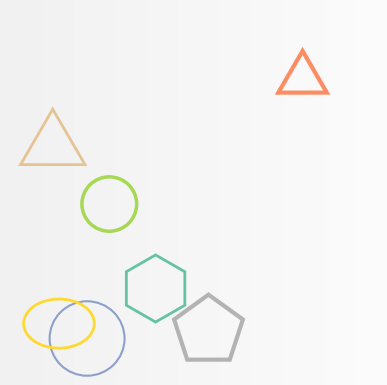[{"shape": "hexagon", "thickness": 2, "radius": 0.44, "center": [0.402, 0.251]}, {"shape": "triangle", "thickness": 3, "radius": 0.36, "center": [0.781, 0.796]}, {"shape": "circle", "thickness": 1.5, "radius": 0.48, "center": [0.225, 0.121]}, {"shape": "circle", "thickness": 2.5, "radius": 0.35, "center": [0.282, 0.47]}, {"shape": "oval", "thickness": 2, "radius": 0.46, "center": [0.152, 0.16]}, {"shape": "triangle", "thickness": 2, "radius": 0.48, "center": [0.136, 0.62]}, {"shape": "pentagon", "thickness": 3, "radius": 0.47, "center": [0.538, 0.141]}]